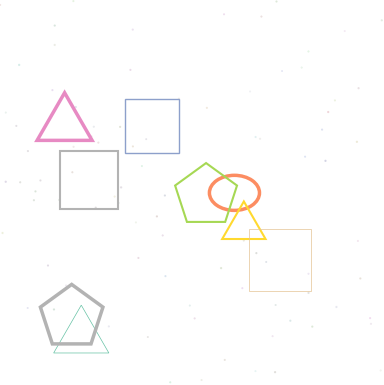[{"shape": "triangle", "thickness": 0.5, "radius": 0.41, "center": [0.211, 0.125]}, {"shape": "oval", "thickness": 2.5, "radius": 0.33, "center": [0.609, 0.499]}, {"shape": "square", "thickness": 1, "radius": 0.35, "center": [0.395, 0.672]}, {"shape": "triangle", "thickness": 2.5, "radius": 0.41, "center": [0.168, 0.677]}, {"shape": "pentagon", "thickness": 1.5, "radius": 0.42, "center": [0.535, 0.492]}, {"shape": "triangle", "thickness": 1.5, "radius": 0.33, "center": [0.633, 0.412]}, {"shape": "square", "thickness": 0.5, "radius": 0.4, "center": [0.727, 0.325]}, {"shape": "square", "thickness": 1.5, "radius": 0.38, "center": [0.232, 0.531]}, {"shape": "pentagon", "thickness": 2.5, "radius": 0.43, "center": [0.186, 0.176]}]